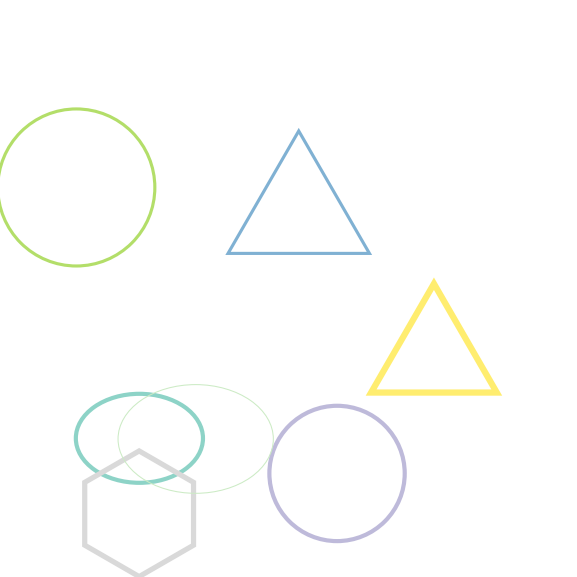[{"shape": "oval", "thickness": 2, "radius": 0.55, "center": [0.241, 0.24]}, {"shape": "circle", "thickness": 2, "radius": 0.59, "center": [0.584, 0.179]}, {"shape": "triangle", "thickness": 1.5, "radius": 0.71, "center": [0.517, 0.631]}, {"shape": "circle", "thickness": 1.5, "radius": 0.68, "center": [0.132, 0.675]}, {"shape": "hexagon", "thickness": 2.5, "radius": 0.54, "center": [0.241, 0.109]}, {"shape": "oval", "thickness": 0.5, "radius": 0.67, "center": [0.339, 0.239]}, {"shape": "triangle", "thickness": 3, "radius": 0.63, "center": [0.751, 0.382]}]